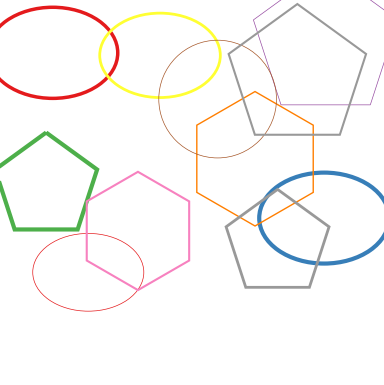[{"shape": "oval", "thickness": 0.5, "radius": 0.72, "center": [0.229, 0.293]}, {"shape": "oval", "thickness": 2.5, "radius": 0.85, "center": [0.137, 0.863]}, {"shape": "oval", "thickness": 3, "radius": 0.84, "center": [0.842, 0.434]}, {"shape": "pentagon", "thickness": 3, "radius": 0.7, "center": [0.12, 0.517]}, {"shape": "pentagon", "thickness": 0.5, "radius": 0.99, "center": [0.846, 0.887]}, {"shape": "hexagon", "thickness": 1, "radius": 0.87, "center": [0.662, 0.588]}, {"shape": "oval", "thickness": 2, "radius": 0.78, "center": [0.416, 0.856]}, {"shape": "circle", "thickness": 0.5, "radius": 0.76, "center": [0.565, 0.743]}, {"shape": "hexagon", "thickness": 1.5, "radius": 0.77, "center": [0.358, 0.4]}, {"shape": "pentagon", "thickness": 1.5, "radius": 0.94, "center": [0.772, 0.802]}, {"shape": "pentagon", "thickness": 2, "radius": 0.7, "center": [0.721, 0.367]}]